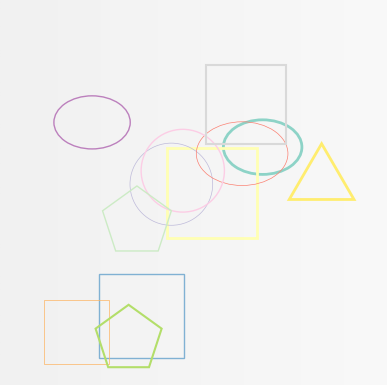[{"shape": "oval", "thickness": 2, "radius": 0.51, "center": [0.678, 0.618]}, {"shape": "square", "thickness": 2, "radius": 0.58, "center": [0.547, 0.5]}, {"shape": "circle", "thickness": 0.5, "radius": 0.53, "center": [0.442, 0.522]}, {"shape": "oval", "thickness": 0.5, "radius": 0.59, "center": [0.625, 0.601]}, {"shape": "square", "thickness": 1, "radius": 0.55, "center": [0.365, 0.18]}, {"shape": "square", "thickness": 0.5, "radius": 0.42, "center": [0.198, 0.139]}, {"shape": "pentagon", "thickness": 1.5, "radius": 0.45, "center": [0.332, 0.119]}, {"shape": "circle", "thickness": 1, "radius": 0.54, "center": [0.472, 0.557]}, {"shape": "square", "thickness": 1.5, "radius": 0.51, "center": [0.635, 0.729]}, {"shape": "oval", "thickness": 1, "radius": 0.49, "center": [0.238, 0.682]}, {"shape": "pentagon", "thickness": 1, "radius": 0.47, "center": [0.353, 0.424]}, {"shape": "triangle", "thickness": 2, "radius": 0.48, "center": [0.83, 0.53]}]